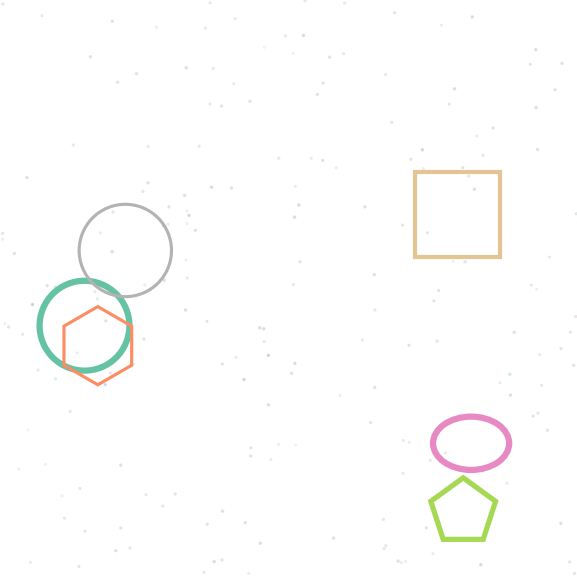[{"shape": "circle", "thickness": 3, "radius": 0.39, "center": [0.146, 0.435]}, {"shape": "hexagon", "thickness": 1.5, "radius": 0.34, "center": [0.169, 0.401]}, {"shape": "oval", "thickness": 3, "radius": 0.33, "center": [0.816, 0.232]}, {"shape": "pentagon", "thickness": 2.5, "radius": 0.29, "center": [0.802, 0.113]}, {"shape": "square", "thickness": 2, "radius": 0.37, "center": [0.792, 0.628]}, {"shape": "circle", "thickness": 1.5, "radius": 0.4, "center": [0.217, 0.565]}]